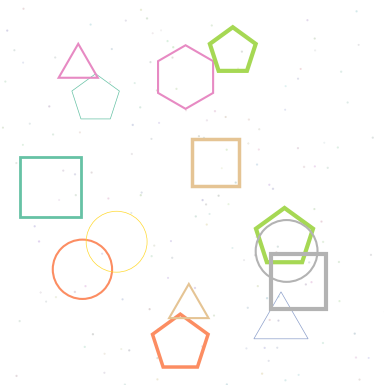[{"shape": "square", "thickness": 2, "radius": 0.39, "center": [0.132, 0.514]}, {"shape": "pentagon", "thickness": 0.5, "radius": 0.32, "center": [0.248, 0.744]}, {"shape": "pentagon", "thickness": 2.5, "radius": 0.38, "center": [0.468, 0.108]}, {"shape": "circle", "thickness": 1.5, "radius": 0.39, "center": [0.214, 0.301]}, {"shape": "triangle", "thickness": 0.5, "radius": 0.41, "center": [0.73, 0.161]}, {"shape": "triangle", "thickness": 1.5, "radius": 0.29, "center": [0.203, 0.827]}, {"shape": "hexagon", "thickness": 1.5, "radius": 0.41, "center": [0.482, 0.8]}, {"shape": "pentagon", "thickness": 3, "radius": 0.39, "center": [0.739, 0.382]}, {"shape": "pentagon", "thickness": 3, "radius": 0.31, "center": [0.605, 0.867]}, {"shape": "circle", "thickness": 0.5, "radius": 0.4, "center": [0.303, 0.372]}, {"shape": "square", "thickness": 2.5, "radius": 0.3, "center": [0.561, 0.579]}, {"shape": "triangle", "thickness": 1.5, "radius": 0.3, "center": [0.49, 0.203]}, {"shape": "circle", "thickness": 1.5, "radius": 0.4, "center": [0.744, 0.348]}, {"shape": "square", "thickness": 3, "radius": 0.36, "center": [0.776, 0.269]}]